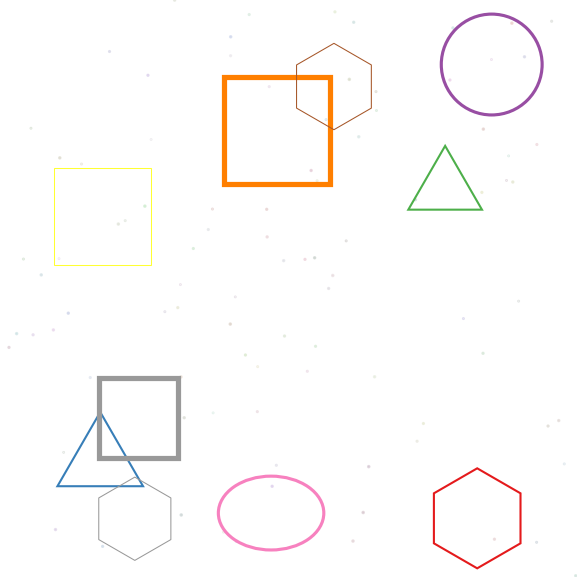[{"shape": "hexagon", "thickness": 1, "radius": 0.43, "center": [0.826, 0.102]}, {"shape": "triangle", "thickness": 1, "radius": 0.43, "center": [0.174, 0.2]}, {"shape": "triangle", "thickness": 1, "radius": 0.37, "center": [0.771, 0.673]}, {"shape": "circle", "thickness": 1.5, "radius": 0.44, "center": [0.851, 0.887]}, {"shape": "square", "thickness": 2.5, "radius": 0.46, "center": [0.479, 0.773]}, {"shape": "square", "thickness": 0.5, "radius": 0.42, "center": [0.178, 0.624]}, {"shape": "hexagon", "thickness": 0.5, "radius": 0.37, "center": [0.578, 0.849]}, {"shape": "oval", "thickness": 1.5, "radius": 0.46, "center": [0.469, 0.111]}, {"shape": "hexagon", "thickness": 0.5, "radius": 0.36, "center": [0.233, 0.101]}, {"shape": "square", "thickness": 2.5, "radius": 0.34, "center": [0.24, 0.276]}]